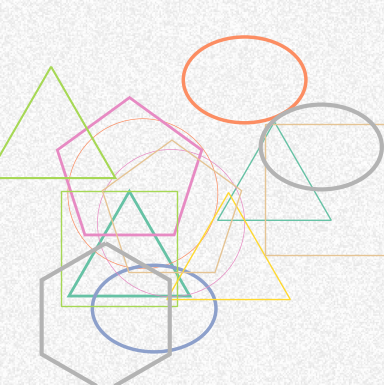[{"shape": "triangle", "thickness": 1, "radius": 0.85, "center": [0.713, 0.513]}, {"shape": "triangle", "thickness": 2, "radius": 0.91, "center": [0.336, 0.322]}, {"shape": "oval", "thickness": 2.5, "radius": 0.8, "center": [0.635, 0.793]}, {"shape": "circle", "thickness": 0.5, "radius": 0.97, "center": [0.371, 0.497]}, {"shape": "oval", "thickness": 2.5, "radius": 0.8, "center": [0.4, 0.198]}, {"shape": "pentagon", "thickness": 2, "radius": 0.99, "center": [0.336, 0.549]}, {"shape": "circle", "thickness": 0.5, "radius": 0.96, "center": [0.444, 0.42]}, {"shape": "square", "thickness": 1, "radius": 0.75, "center": [0.309, 0.355]}, {"shape": "triangle", "thickness": 1.5, "radius": 0.96, "center": [0.133, 0.634]}, {"shape": "triangle", "thickness": 1, "radius": 0.93, "center": [0.594, 0.315]}, {"shape": "pentagon", "thickness": 1, "radius": 0.95, "center": [0.447, 0.446]}, {"shape": "square", "thickness": 1, "radius": 0.85, "center": [0.858, 0.508]}, {"shape": "oval", "thickness": 3, "radius": 0.79, "center": [0.835, 0.618]}, {"shape": "hexagon", "thickness": 3, "radius": 0.96, "center": [0.274, 0.176]}]